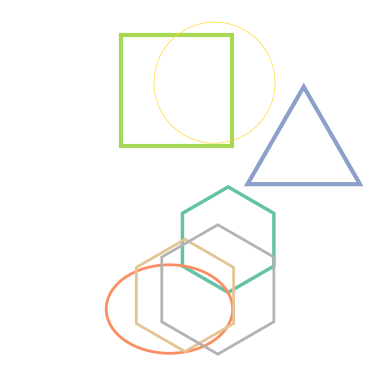[{"shape": "hexagon", "thickness": 2.5, "radius": 0.69, "center": [0.593, 0.377]}, {"shape": "oval", "thickness": 2, "radius": 0.82, "center": [0.44, 0.197]}, {"shape": "triangle", "thickness": 3, "radius": 0.84, "center": [0.789, 0.606]}, {"shape": "square", "thickness": 3, "radius": 0.72, "center": [0.458, 0.764]}, {"shape": "circle", "thickness": 0.5, "radius": 0.79, "center": [0.557, 0.785]}, {"shape": "hexagon", "thickness": 2, "radius": 0.73, "center": [0.48, 0.233]}, {"shape": "hexagon", "thickness": 2, "radius": 0.84, "center": [0.566, 0.248]}]